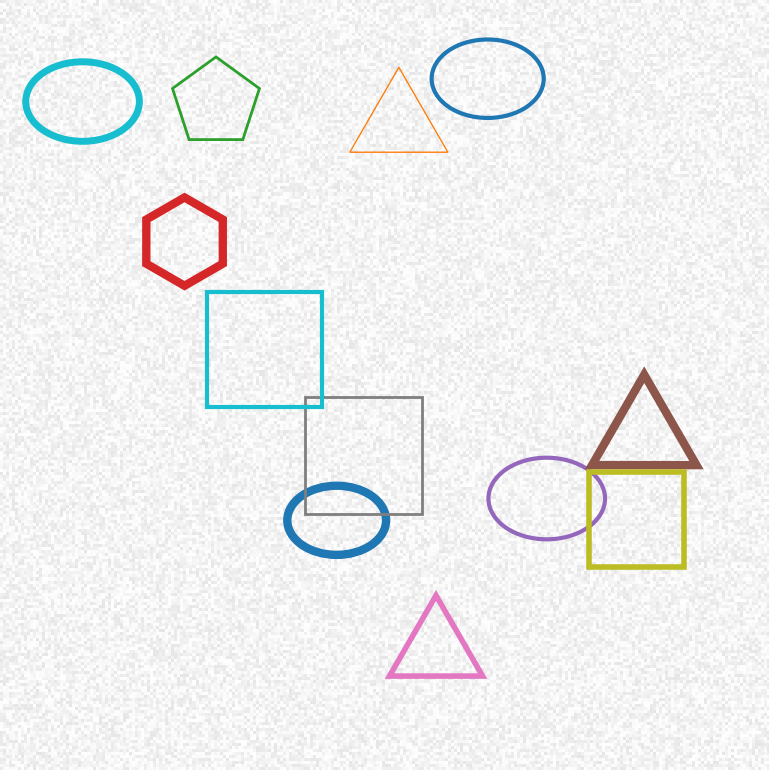[{"shape": "oval", "thickness": 3, "radius": 0.32, "center": [0.437, 0.324]}, {"shape": "oval", "thickness": 1.5, "radius": 0.36, "center": [0.633, 0.898]}, {"shape": "triangle", "thickness": 0.5, "radius": 0.37, "center": [0.518, 0.839]}, {"shape": "pentagon", "thickness": 1, "radius": 0.3, "center": [0.28, 0.867]}, {"shape": "hexagon", "thickness": 3, "radius": 0.29, "center": [0.24, 0.686]}, {"shape": "oval", "thickness": 1.5, "radius": 0.38, "center": [0.71, 0.353]}, {"shape": "triangle", "thickness": 3, "radius": 0.39, "center": [0.837, 0.435]}, {"shape": "triangle", "thickness": 2, "radius": 0.35, "center": [0.566, 0.157]}, {"shape": "square", "thickness": 1, "radius": 0.38, "center": [0.472, 0.408]}, {"shape": "square", "thickness": 2, "radius": 0.31, "center": [0.826, 0.325]}, {"shape": "oval", "thickness": 2.5, "radius": 0.37, "center": [0.107, 0.868]}, {"shape": "square", "thickness": 1.5, "radius": 0.37, "center": [0.343, 0.546]}]